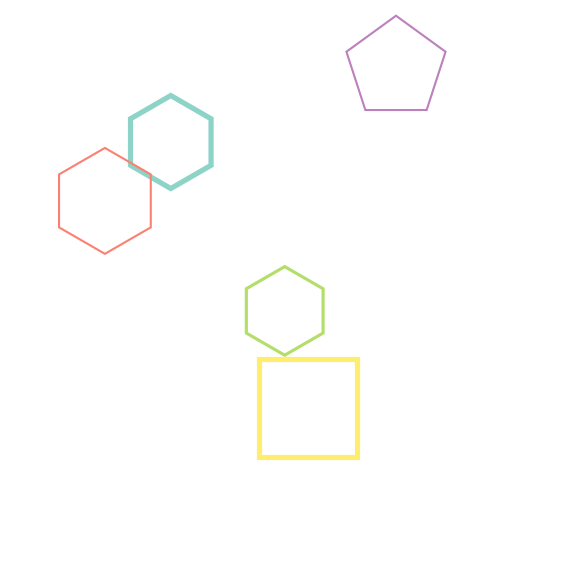[{"shape": "hexagon", "thickness": 2.5, "radius": 0.4, "center": [0.296, 0.753]}, {"shape": "hexagon", "thickness": 1, "radius": 0.46, "center": [0.182, 0.651]}, {"shape": "hexagon", "thickness": 1.5, "radius": 0.38, "center": [0.493, 0.461]}, {"shape": "pentagon", "thickness": 1, "radius": 0.45, "center": [0.686, 0.882]}, {"shape": "square", "thickness": 2.5, "radius": 0.42, "center": [0.533, 0.292]}]